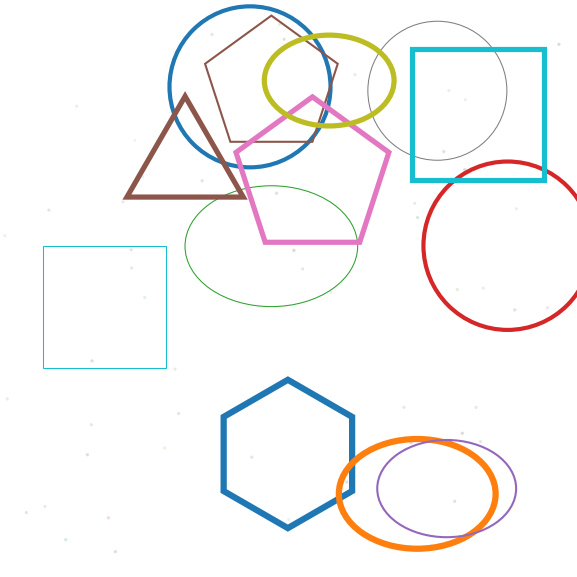[{"shape": "circle", "thickness": 2, "radius": 0.7, "center": [0.433, 0.849]}, {"shape": "hexagon", "thickness": 3, "radius": 0.64, "center": [0.498, 0.213]}, {"shape": "oval", "thickness": 3, "radius": 0.68, "center": [0.722, 0.144]}, {"shape": "oval", "thickness": 0.5, "radius": 0.75, "center": [0.47, 0.573]}, {"shape": "circle", "thickness": 2, "radius": 0.73, "center": [0.879, 0.574]}, {"shape": "oval", "thickness": 1, "radius": 0.6, "center": [0.773, 0.153]}, {"shape": "pentagon", "thickness": 1, "radius": 0.6, "center": [0.47, 0.851]}, {"shape": "triangle", "thickness": 2.5, "radius": 0.58, "center": [0.32, 0.716]}, {"shape": "pentagon", "thickness": 2.5, "radius": 0.7, "center": [0.541, 0.692]}, {"shape": "circle", "thickness": 0.5, "radius": 0.6, "center": [0.757, 0.842]}, {"shape": "oval", "thickness": 2.5, "radius": 0.56, "center": [0.57, 0.86]}, {"shape": "square", "thickness": 0.5, "radius": 0.53, "center": [0.181, 0.468]}, {"shape": "square", "thickness": 2.5, "radius": 0.57, "center": [0.828, 0.801]}]